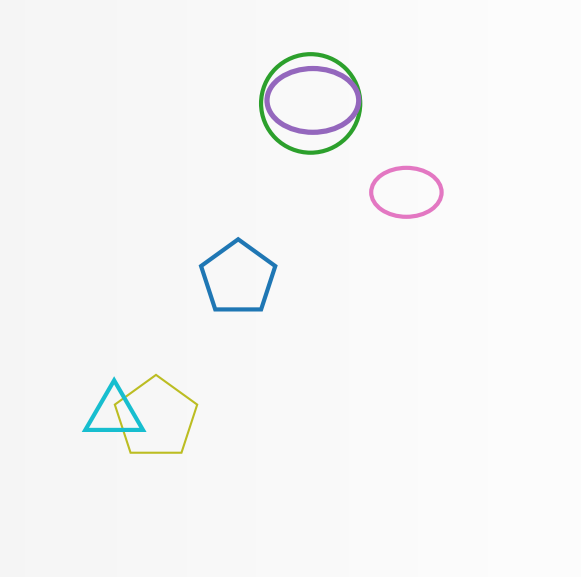[{"shape": "pentagon", "thickness": 2, "radius": 0.34, "center": [0.41, 0.518]}, {"shape": "circle", "thickness": 2, "radius": 0.43, "center": [0.534, 0.82]}, {"shape": "oval", "thickness": 2.5, "radius": 0.39, "center": [0.538, 0.825]}, {"shape": "oval", "thickness": 2, "radius": 0.3, "center": [0.699, 0.666]}, {"shape": "pentagon", "thickness": 1, "radius": 0.37, "center": [0.268, 0.275]}, {"shape": "triangle", "thickness": 2, "radius": 0.29, "center": [0.196, 0.283]}]